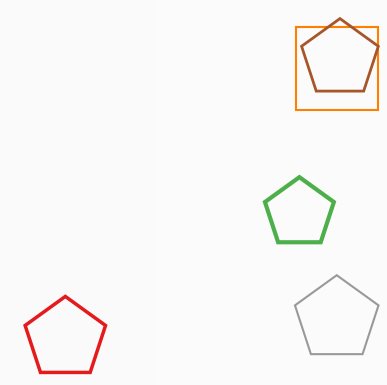[{"shape": "pentagon", "thickness": 2.5, "radius": 0.55, "center": [0.169, 0.121]}, {"shape": "pentagon", "thickness": 3, "radius": 0.47, "center": [0.773, 0.446]}, {"shape": "square", "thickness": 1.5, "radius": 0.54, "center": [0.87, 0.823]}, {"shape": "pentagon", "thickness": 2, "radius": 0.52, "center": [0.877, 0.848]}, {"shape": "pentagon", "thickness": 1.5, "radius": 0.57, "center": [0.869, 0.172]}]